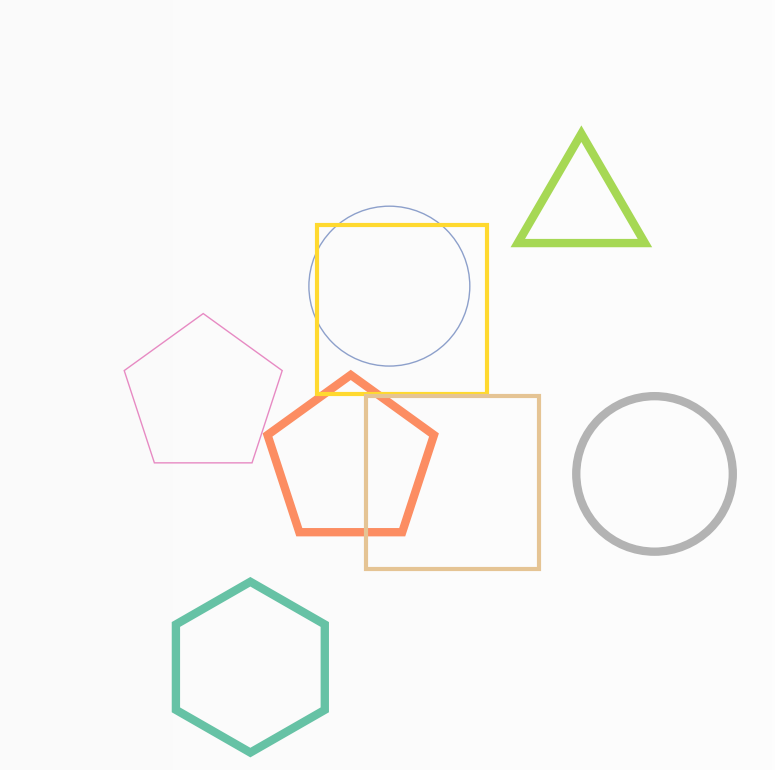[{"shape": "hexagon", "thickness": 3, "radius": 0.55, "center": [0.323, 0.134]}, {"shape": "pentagon", "thickness": 3, "radius": 0.56, "center": [0.453, 0.4]}, {"shape": "circle", "thickness": 0.5, "radius": 0.52, "center": [0.502, 0.628]}, {"shape": "pentagon", "thickness": 0.5, "radius": 0.54, "center": [0.262, 0.486]}, {"shape": "triangle", "thickness": 3, "radius": 0.47, "center": [0.75, 0.732]}, {"shape": "square", "thickness": 1.5, "radius": 0.55, "center": [0.518, 0.598]}, {"shape": "square", "thickness": 1.5, "radius": 0.56, "center": [0.584, 0.373]}, {"shape": "circle", "thickness": 3, "radius": 0.5, "center": [0.845, 0.385]}]